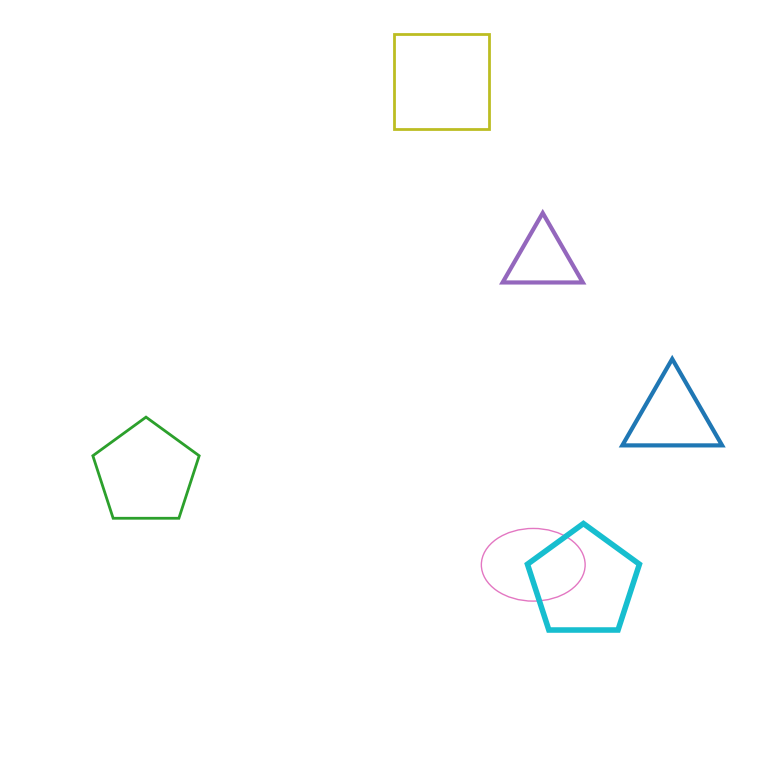[{"shape": "triangle", "thickness": 1.5, "radius": 0.37, "center": [0.873, 0.459]}, {"shape": "pentagon", "thickness": 1, "radius": 0.36, "center": [0.19, 0.386]}, {"shape": "triangle", "thickness": 1.5, "radius": 0.3, "center": [0.705, 0.663]}, {"shape": "oval", "thickness": 0.5, "radius": 0.34, "center": [0.693, 0.267]}, {"shape": "square", "thickness": 1, "radius": 0.31, "center": [0.573, 0.894]}, {"shape": "pentagon", "thickness": 2, "radius": 0.38, "center": [0.758, 0.244]}]